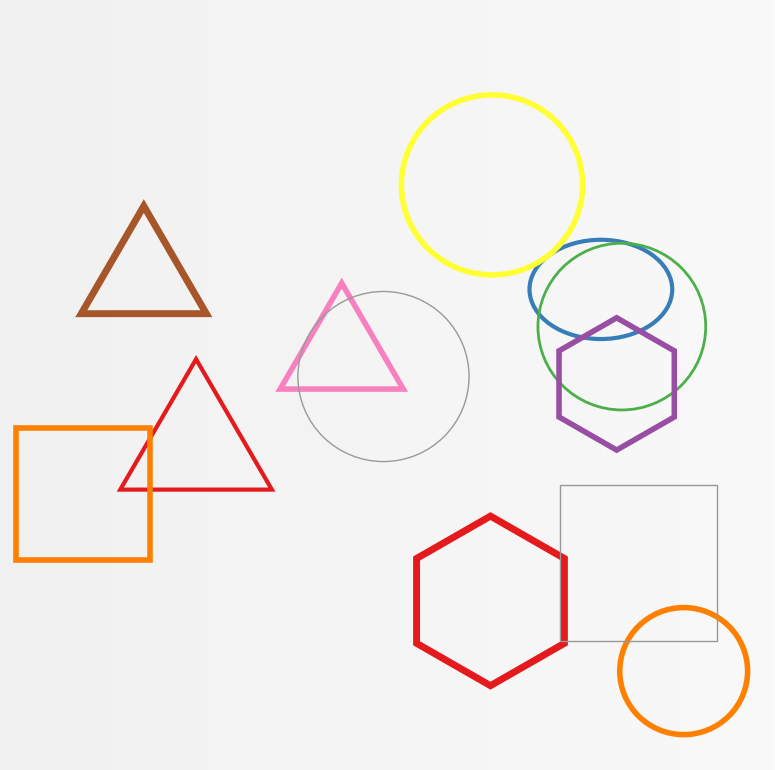[{"shape": "hexagon", "thickness": 2.5, "radius": 0.55, "center": [0.633, 0.22]}, {"shape": "triangle", "thickness": 1.5, "radius": 0.56, "center": [0.253, 0.421]}, {"shape": "oval", "thickness": 1.5, "radius": 0.46, "center": [0.775, 0.624]}, {"shape": "circle", "thickness": 1, "radius": 0.54, "center": [0.802, 0.576]}, {"shape": "hexagon", "thickness": 2, "radius": 0.43, "center": [0.796, 0.501]}, {"shape": "square", "thickness": 2, "radius": 0.43, "center": [0.107, 0.359]}, {"shape": "circle", "thickness": 2, "radius": 0.41, "center": [0.882, 0.128]}, {"shape": "circle", "thickness": 2, "radius": 0.58, "center": [0.635, 0.76]}, {"shape": "triangle", "thickness": 2.5, "radius": 0.47, "center": [0.186, 0.639]}, {"shape": "triangle", "thickness": 2, "radius": 0.46, "center": [0.441, 0.541]}, {"shape": "circle", "thickness": 0.5, "radius": 0.55, "center": [0.495, 0.511]}, {"shape": "square", "thickness": 0.5, "radius": 0.51, "center": [0.823, 0.269]}]